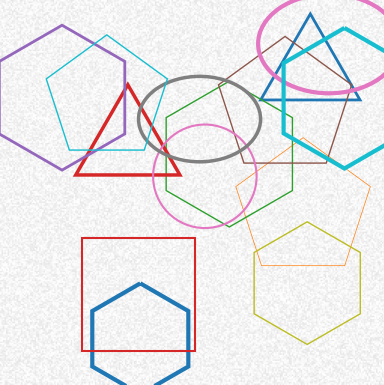[{"shape": "hexagon", "thickness": 3, "radius": 0.72, "center": [0.364, 0.12]}, {"shape": "triangle", "thickness": 2, "radius": 0.75, "center": [0.806, 0.815]}, {"shape": "pentagon", "thickness": 0.5, "radius": 0.92, "center": [0.787, 0.459]}, {"shape": "hexagon", "thickness": 1, "radius": 0.95, "center": [0.596, 0.6]}, {"shape": "triangle", "thickness": 2.5, "radius": 0.78, "center": [0.332, 0.624]}, {"shape": "square", "thickness": 1.5, "radius": 0.73, "center": [0.36, 0.235]}, {"shape": "hexagon", "thickness": 2, "radius": 0.94, "center": [0.161, 0.746]}, {"shape": "pentagon", "thickness": 1, "radius": 0.91, "center": [0.74, 0.724]}, {"shape": "oval", "thickness": 3, "radius": 0.92, "center": [0.854, 0.886]}, {"shape": "circle", "thickness": 1.5, "radius": 0.67, "center": [0.532, 0.542]}, {"shape": "oval", "thickness": 2.5, "radius": 0.79, "center": [0.518, 0.691]}, {"shape": "hexagon", "thickness": 1, "radius": 0.8, "center": [0.798, 0.265]}, {"shape": "hexagon", "thickness": 3, "radius": 0.91, "center": [0.895, 0.745]}, {"shape": "pentagon", "thickness": 1, "radius": 0.83, "center": [0.277, 0.744]}]